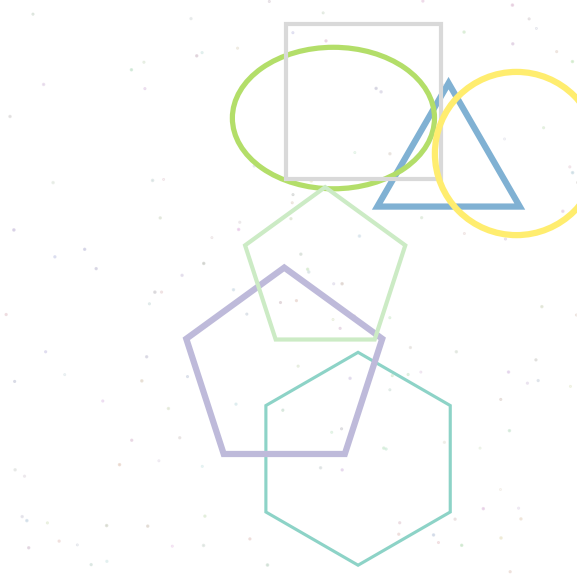[{"shape": "hexagon", "thickness": 1.5, "radius": 0.92, "center": [0.62, 0.205]}, {"shape": "pentagon", "thickness": 3, "radius": 0.89, "center": [0.492, 0.357]}, {"shape": "triangle", "thickness": 3, "radius": 0.71, "center": [0.777, 0.713]}, {"shape": "oval", "thickness": 2.5, "radius": 0.88, "center": [0.577, 0.795]}, {"shape": "square", "thickness": 2, "radius": 0.67, "center": [0.629, 0.824]}, {"shape": "pentagon", "thickness": 2, "radius": 0.73, "center": [0.563, 0.529]}, {"shape": "circle", "thickness": 3, "radius": 0.71, "center": [0.894, 0.733]}]